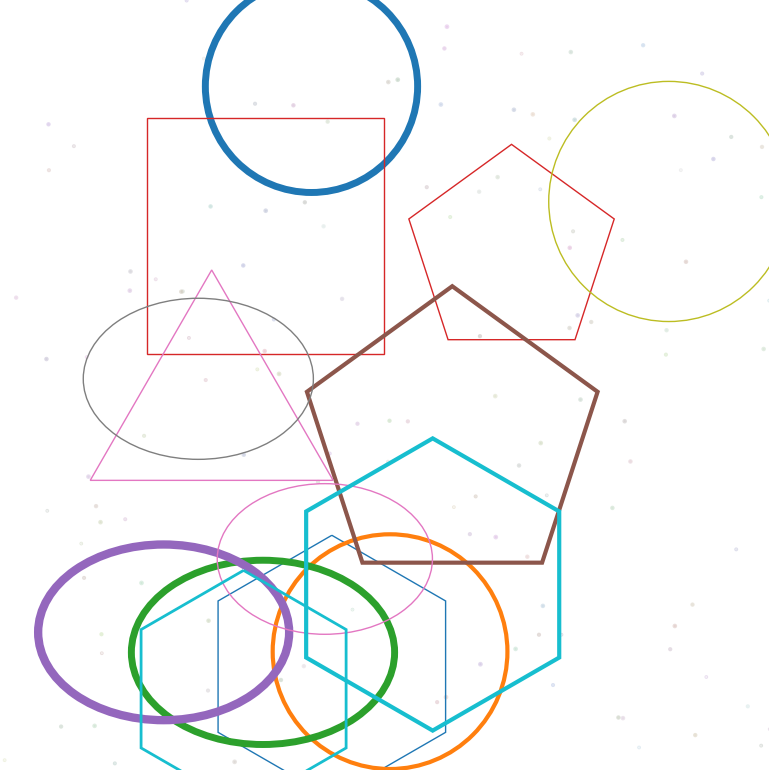[{"shape": "hexagon", "thickness": 0.5, "radius": 0.85, "center": [0.431, 0.134]}, {"shape": "circle", "thickness": 2.5, "radius": 0.69, "center": [0.405, 0.888]}, {"shape": "circle", "thickness": 1.5, "radius": 0.76, "center": [0.507, 0.154]}, {"shape": "oval", "thickness": 2.5, "radius": 0.85, "center": [0.342, 0.153]}, {"shape": "pentagon", "thickness": 0.5, "radius": 0.7, "center": [0.664, 0.672]}, {"shape": "square", "thickness": 0.5, "radius": 0.77, "center": [0.345, 0.693]}, {"shape": "oval", "thickness": 3, "radius": 0.81, "center": [0.213, 0.179]}, {"shape": "pentagon", "thickness": 1.5, "radius": 0.99, "center": [0.587, 0.43]}, {"shape": "triangle", "thickness": 0.5, "radius": 0.91, "center": [0.275, 0.467]}, {"shape": "oval", "thickness": 0.5, "radius": 0.7, "center": [0.422, 0.274]}, {"shape": "oval", "thickness": 0.5, "radius": 0.75, "center": [0.258, 0.508]}, {"shape": "circle", "thickness": 0.5, "radius": 0.78, "center": [0.869, 0.738]}, {"shape": "hexagon", "thickness": 1, "radius": 0.77, "center": [0.316, 0.106]}, {"shape": "hexagon", "thickness": 1.5, "radius": 0.95, "center": [0.562, 0.241]}]